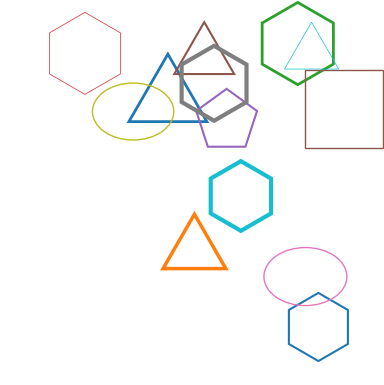[{"shape": "triangle", "thickness": 2, "radius": 0.58, "center": [0.436, 0.743]}, {"shape": "hexagon", "thickness": 1.5, "radius": 0.44, "center": [0.827, 0.151]}, {"shape": "triangle", "thickness": 2.5, "radius": 0.47, "center": [0.505, 0.349]}, {"shape": "hexagon", "thickness": 2, "radius": 0.53, "center": [0.773, 0.887]}, {"shape": "hexagon", "thickness": 0.5, "radius": 0.53, "center": [0.221, 0.861]}, {"shape": "pentagon", "thickness": 1.5, "radius": 0.42, "center": [0.589, 0.686]}, {"shape": "square", "thickness": 1, "radius": 0.51, "center": [0.894, 0.718]}, {"shape": "triangle", "thickness": 1.5, "radius": 0.45, "center": [0.53, 0.853]}, {"shape": "oval", "thickness": 1, "radius": 0.54, "center": [0.793, 0.282]}, {"shape": "hexagon", "thickness": 3, "radius": 0.49, "center": [0.556, 0.784]}, {"shape": "oval", "thickness": 1, "radius": 0.53, "center": [0.346, 0.71]}, {"shape": "triangle", "thickness": 0.5, "radius": 0.41, "center": [0.809, 0.861]}, {"shape": "hexagon", "thickness": 3, "radius": 0.45, "center": [0.626, 0.491]}]